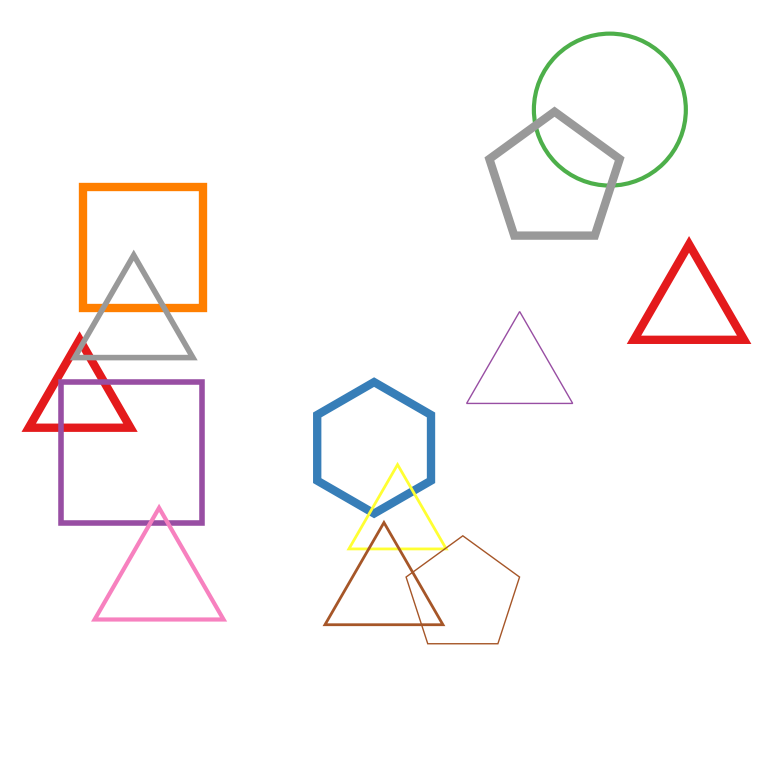[{"shape": "triangle", "thickness": 3, "radius": 0.38, "center": [0.103, 0.483]}, {"shape": "triangle", "thickness": 3, "radius": 0.41, "center": [0.895, 0.6]}, {"shape": "hexagon", "thickness": 3, "radius": 0.43, "center": [0.486, 0.418]}, {"shape": "circle", "thickness": 1.5, "radius": 0.49, "center": [0.792, 0.858]}, {"shape": "triangle", "thickness": 0.5, "radius": 0.4, "center": [0.675, 0.516]}, {"shape": "square", "thickness": 2, "radius": 0.46, "center": [0.171, 0.413]}, {"shape": "square", "thickness": 3, "radius": 0.39, "center": [0.186, 0.679]}, {"shape": "triangle", "thickness": 1, "radius": 0.36, "center": [0.516, 0.324]}, {"shape": "triangle", "thickness": 1, "radius": 0.44, "center": [0.499, 0.233]}, {"shape": "pentagon", "thickness": 0.5, "radius": 0.39, "center": [0.601, 0.227]}, {"shape": "triangle", "thickness": 1.5, "radius": 0.48, "center": [0.207, 0.244]}, {"shape": "triangle", "thickness": 2, "radius": 0.44, "center": [0.174, 0.58]}, {"shape": "pentagon", "thickness": 3, "radius": 0.44, "center": [0.72, 0.766]}]